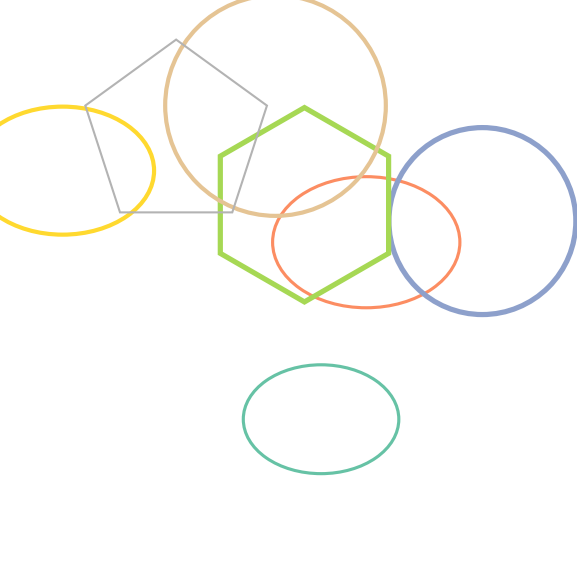[{"shape": "oval", "thickness": 1.5, "radius": 0.67, "center": [0.556, 0.273]}, {"shape": "oval", "thickness": 1.5, "radius": 0.81, "center": [0.634, 0.58]}, {"shape": "circle", "thickness": 2.5, "radius": 0.81, "center": [0.835, 0.616]}, {"shape": "hexagon", "thickness": 2.5, "radius": 0.84, "center": [0.527, 0.645]}, {"shape": "oval", "thickness": 2, "radius": 0.79, "center": [0.108, 0.704]}, {"shape": "circle", "thickness": 2, "radius": 0.96, "center": [0.477, 0.816]}, {"shape": "pentagon", "thickness": 1, "radius": 0.83, "center": [0.305, 0.765]}]